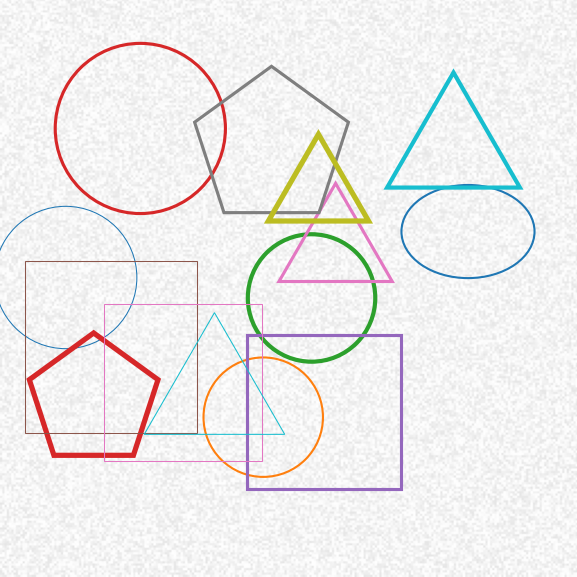[{"shape": "oval", "thickness": 1, "radius": 0.58, "center": [0.81, 0.598]}, {"shape": "circle", "thickness": 0.5, "radius": 0.62, "center": [0.114, 0.519]}, {"shape": "circle", "thickness": 1, "radius": 0.52, "center": [0.456, 0.277]}, {"shape": "circle", "thickness": 2, "radius": 0.55, "center": [0.539, 0.483]}, {"shape": "circle", "thickness": 1.5, "radius": 0.74, "center": [0.243, 0.777]}, {"shape": "pentagon", "thickness": 2.5, "radius": 0.59, "center": [0.162, 0.305]}, {"shape": "square", "thickness": 1.5, "radius": 0.67, "center": [0.561, 0.286]}, {"shape": "square", "thickness": 0.5, "radius": 0.74, "center": [0.192, 0.398]}, {"shape": "triangle", "thickness": 1.5, "radius": 0.57, "center": [0.581, 0.568]}, {"shape": "square", "thickness": 0.5, "radius": 0.68, "center": [0.317, 0.337]}, {"shape": "pentagon", "thickness": 1.5, "radius": 0.7, "center": [0.47, 0.744]}, {"shape": "triangle", "thickness": 2.5, "radius": 0.5, "center": [0.551, 0.667]}, {"shape": "triangle", "thickness": 2, "radius": 0.66, "center": [0.785, 0.741]}, {"shape": "triangle", "thickness": 0.5, "radius": 0.7, "center": [0.371, 0.317]}]